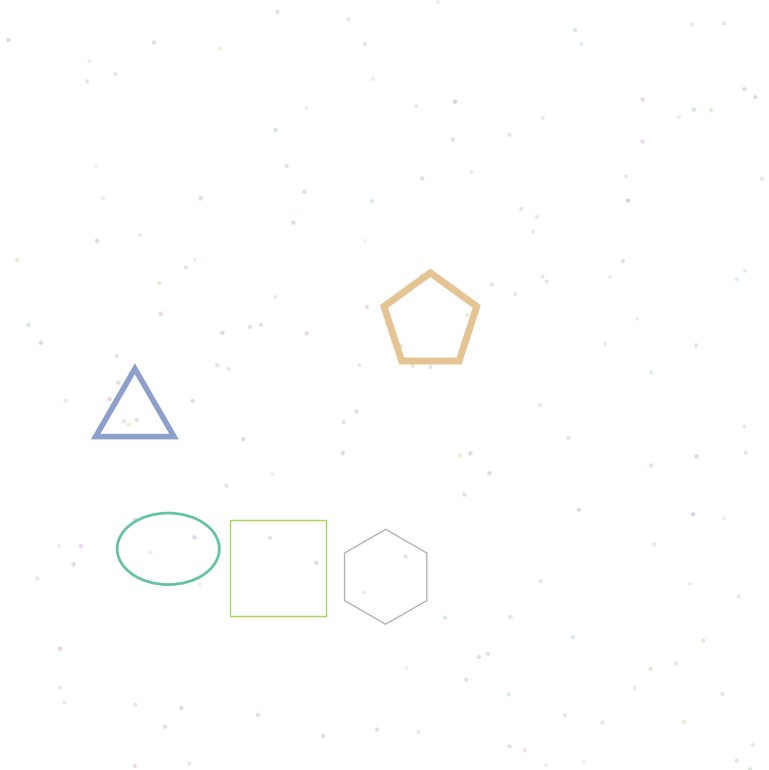[{"shape": "oval", "thickness": 1, "radius": 0.33, "center": [0.218, 0.287]}, {"shape": "triangle", "thickness": 2, "radius": 0.29, "center": [0.175, 0.462]}, {"shape": "square", "thickness": 0.5, "radius": 0.31, "center": [0.361, 0.262]}, {"shape": "pentagon", "thickness": 2.5, "radius": 0.32, "center": [0.559, 0.582]}, {"shape": "hexagon", "thickness": 0.5, "radius": 0.31, "center": [0.501, 0.251]}]